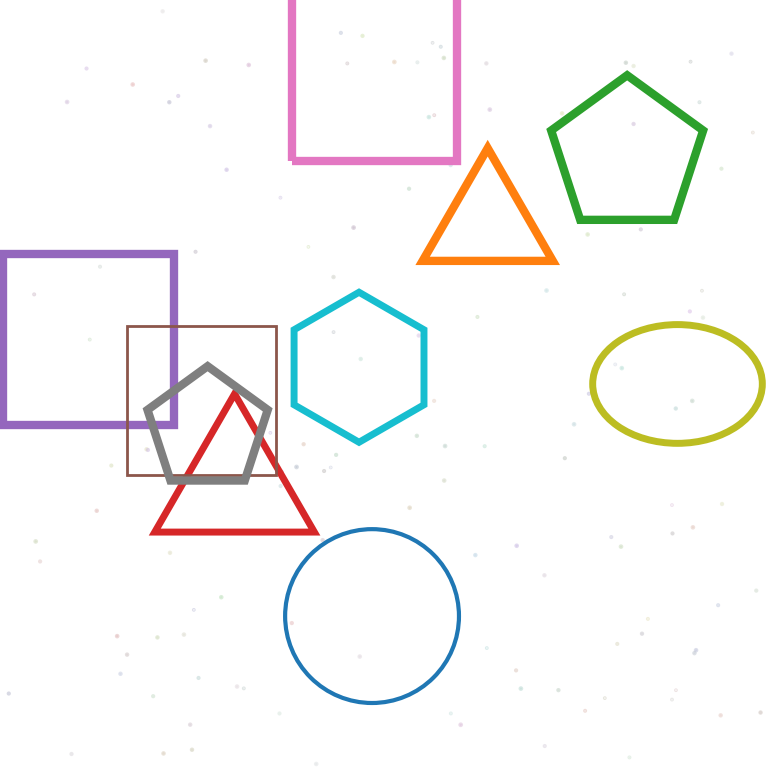[{"shape": "circle", "thickness": 1.5, "radius": 0.56, "center": [0.483, 0.2]}, {"shape": "triangle", "thickness": 3, "radius": 0.49, "center": [0.633, 0.71]}, {"shape": "pentagon", "thickness": 3, "radius": 0.52, "center": [0.814, 0.798]}, {"shape": "triangle", "thickness": 2.5, "radius": 0.6, "center": [0.305, 0.369]}, {"shape": "square", "thickness": 3, "radius": 0.56, "center": [0.115, 0.559]}, {"shape": "square", "thickness": 1, "radius": 0.48, "center": [0.262, 0.48]}, {"shape": "square", "thickness": 3, "radius": 0.54, "center": [0.487, 0.897]}, {"shape": "pentagon", "thickness": 3, "radius": 0.41, "center": [0.27, 0.442]}, {"shape": "oval", "thickness": 2.5, "radius": 0.55, "center": [0.88, 0.501]}, {"shape": "hexagon", "thickness": 2.5, "radius": 0.49, "center": [0.466, 0.523]}]